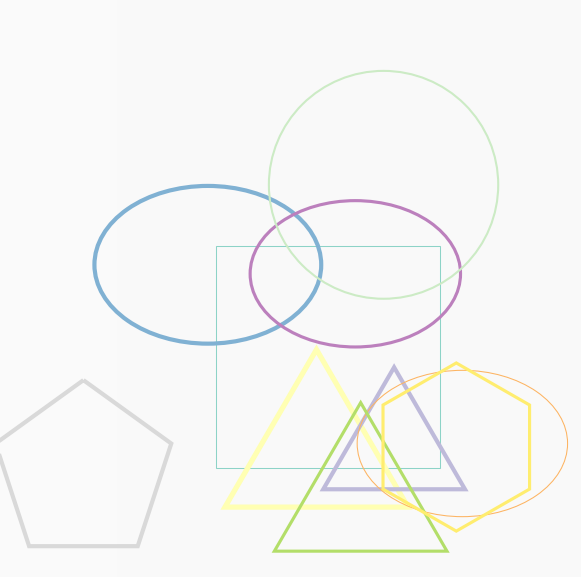[{"shape": "square", "thickness": 0.5, "radius": 0.96, "center": [0.564, 0.381]}, {"shape": "triangle", "thickness": 2.5, "radius": 0.91, "center": [0.545, 0.212]}, {"shape": "triangle", "thickness": 2, "radius": 0.7, "center": [0.678, 0.222]}, {"shape": "oval", "thickness": 2, "radius": 0.98, "center": [0.358, 0.541]}, {"shape": "oval", "thickness": 0.5, "radius": 0.9, "center": [0.795, 0.231]}, {"shape": "triangle", "thickness": 1.5, "radius": 0.86, "center": [0.621, 0.13]}, {"shape": "pentagon", "thickness": 2, "radius": 0.79, "center": [0.144, 0.182]}, {"shape": "oval", "thickness": 1.5, "radius": 0.9, "center": [0.611, 0.525]}, {"shape": "circle", "thickness": 1, "radius": 0.99, "center": [0.66, 0.679]}, {"shape": "hexagon", "thickness": 1.5, "radius": 0.73, "center": [0.785, 0.225]}]